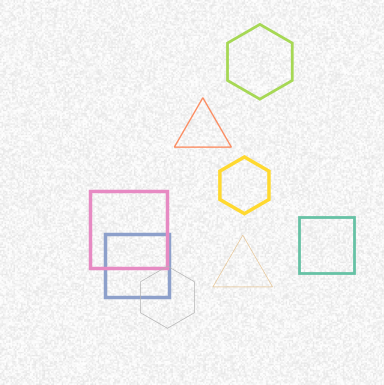[{"shape": "square", "thickness": 2, "radius": 0.36, "center": [0.848, 0.364]}, {"shape": "triangle", "thickness": 1, "radius": 0.43, "center": [0.527, 0.661]}, {"shape": "square", "thickness": 2.5, "radius": 0.41, "center": [0.356, 0.31]}, {"shape": "square", "thickness": 2.5, "radius": 0.5, "center": [0.334, 0.405]}, {"shape": "hexagon", "thickness": 2, "radius": 0.49, "center": [0.675, 0.84]}, {"shape": "hexagon", "thickness": 2.5, "radius": 0.37, "center": [0.635, 0.519]}, {"shape": "triangle", "thickness": 0.5, "radius": 0.45, "center": [0.631, 0.3]}, {"shape": "hexagon", "thickness": 0.5, "radius": 0.4, "center": [0.435, 0.228]}]